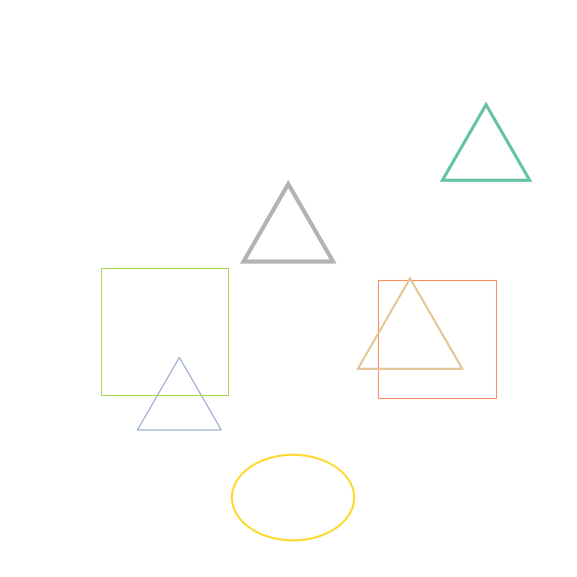[{"shape": "triangle", "thickness": 1.5, "radius": 0.44, "center": [0.842, 0.731]}, {"shape": "square", "thickness": 0.5, "radius": 0.51, "center": [0.757, 0.412]}, {"shape": "triangle", "thickness": 0.5, "radius": 0.42, "center": [0.311, 0.297]}, {"shape": "square", "thickness": 0.5, "radius": 0.55, "center": [0.284, 0.426]}, {"shape": "oval", "thickness": 1, "radius": 0.53, "center": [0.507, 0.138]}, {"shape": "triangle", "thickness": 1, "radius": 0.52, "center": [0.71, 0.413]}, {"shape": "triangle", "thickness": 2, "radius": 0.45, "center": [0.499, 0.591]}]